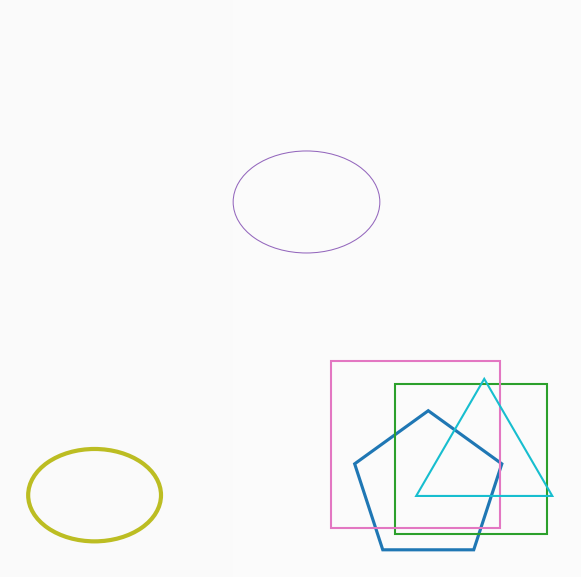[{"shape": "pentagon", "thickness": 1.5, "radius": 0.67, "center": [0.737, 0.155]}, {"shape": "square", "thickness": 1, "radius": 0.65, "center": [0.81, 0.204]}, {"shape": "oval", "thickness": 0.5, "radius": 0.63, "center": [0.527, 0.649]}, {"shape": "square", "thickness": 1, "radius": 0.73, "center": [0.714, 0.229]}, {"shape": "oval", "thickness": 2, "radius": 0.57, "center": [0.163, 0.142]}, {"shape": "triangle", "thickness": 1, "radius": 0.68, "center": [0.833, 0.208]}]